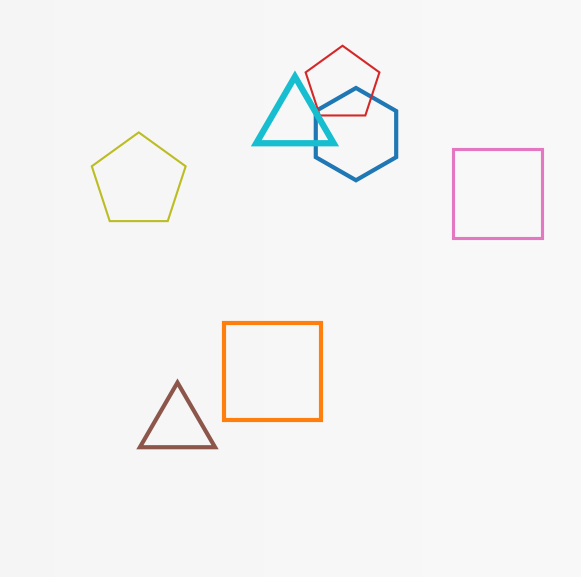[{"shape": "hexagon", "thickness": 2, "radius": 0.4, "center": [0.612, 0.767]}, {"shape": "square", "thickness": 2, "radius": 0.42, "center": [0.469, 0.356]}, {"shape": "pentagon", "thickness": 1, "radius": 0.33, "center": [0.589, 0.853]}, {"shape": "triangle", "thickness": 2, "radius": 0.37, "center": [0.305, 0.262]}, {"shape": "square", "thickness": 1.5, "radius": 0.39, "center": [0.856, 0.664]}, {"shape": "pentagon", "thickness": 1, "radius": 0.42, "center": [0.239, 0.685]}, {"shape": "triangle", "thickness": 3, "radius": 0.38, "center": [0.507, 0.79]}]